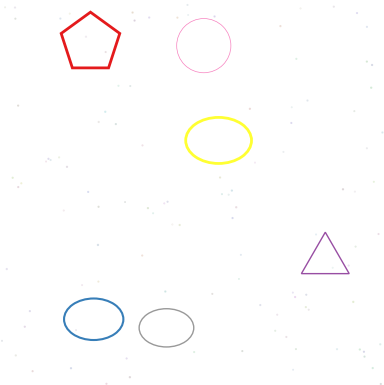[{"shape": "pentagon", "thickness": 2, "radius": 0.4, "center": [0.235, 0.888]}, {"shape": "oval", "thickness": 1.5, "radius": 0.39, "center": [0.243, 0.171]}, {"shape": "triangle", "thickness": 1, "radius": 0.36, "center": [0.845, 0.325]}, {"shape": "oval", "thickness": 2, "radius": 0.43, "center": [0.568, 0.635]}, {"shape": "circle", "thickness": 0.5, "radius": 0.35, "center": [0.529, 0.881]}, {"shape": "oval", "thickness": 1, "radius": 0.35, "center": [0.432, 0.148]}]